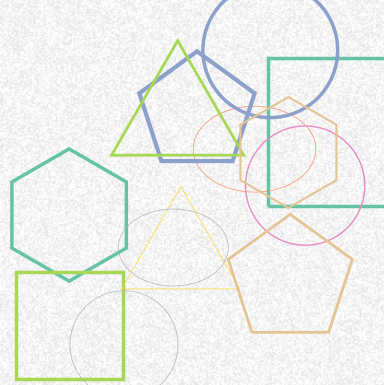[{"shape": "square", "thickness": 2.5, "radius": 0.96, "center": [0.889, 0.658]}, {"shape": "hexagon", "thickness": 2.5, "radius": 0.86, "center": [0.18, 0.442]}, {"shape": "oval", "thickness": 0.5, "radius": 0.8, "center": [0.661, 0.612]}, {"shape": "circle", "thickness": 2.5, "radius": 0.88, "center": [0.702, 0.87]}, {"shape": "pentagon", "thickness": 3, "radius": 0.79, "center": [0.512, 0.709]}, {"shape": "circle", "thickness": 1, "radius": 0.77, "center": [0.793, 0.518]}, {"shape": "triangle", "thickness": 2, "radius": 0.99, "center": [0.461, 0.696]}, {"shape": "square", "thickness": 2.5, "radius": 0.69, "center": [0.181, 0.155]}, {"shape": "triangle", "thickness": 0.5, "radius": 0.89, "center": [0.47, 0.338]}, {"shape": "pentagon", "thickness": 2, "radius": 0.85, "center": [0.754, 0.274]}, {"shape": "hexagon", "thickness": 1.5, "radius": 0.72, "center": [0.749, 0.604]}, {"shape": "circle", "thickness": 0.5, "radius": 0.7, "center": [0.322, 0.105]}, {"shape": "oval", "thickness": 0.5, "radius": 0.71, "center": [0.45, 0.357]}]